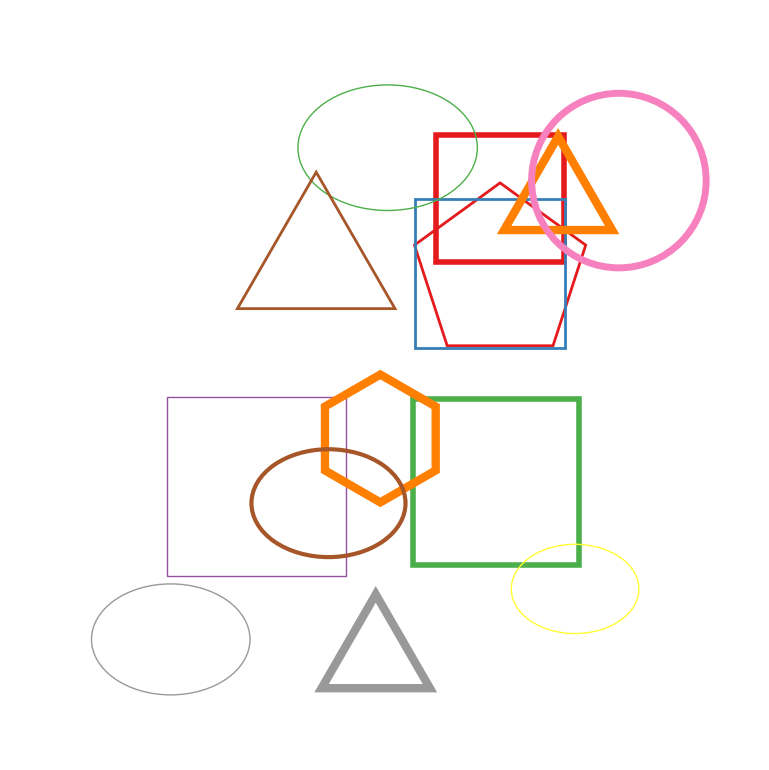[{"shape": "pentagon", "thickness": 1, "radius": 0.58, "center": [0.649, 0.646]}, {"shape": "square", "thickness": 2, "radius": 0.42, "center": [0.65, 0.742]}, {"shape": "square", "thickness": 1, "radius": 0.48, "center": [0.636, 0.645]}, {"shape": "square", "thickness": 2, "radius": 0.54, "center": [0.644, 0.374]}, {"shape": "oval", "thickness": 0.5, "radius": 0.58, "center": [0.503, 0.808]}, {"shape": "square", "thickness": 0.5, "radius": 0.58, "center": [0.333, 0.368]}, {"shape": "hexagon", "thickness": 3, "radius": 0.42, "center": [0.494, 0.431]}, {"shape": "triangle", "thickness": 3, "radius": 0.41, "center": [0.725, 0.742]}, {"shape": "oval", "thickness": 0.5, "radius": 0.41, "center": [0.747, 0.235]}, {"shape": "triangle", "thickness": 1, "radius": 0.59, "center": [0.411, 0.658]}, {"shape": "oval", "thickness": 1.5, "radius": 0.5, "center": [0.427, 0.347]}, {"shape": "circle", "thickness": 2.5, "radius": 0.57, "center": [0.804, 0.765]}, {"shape": "triangle", "thickness": 3, "radius": 0.41, "center": [0.488, 0.147]}, {"shape": "oval", "thickness": 0.5, "radius": 0.51, "center": [0.222, 0.17]}]